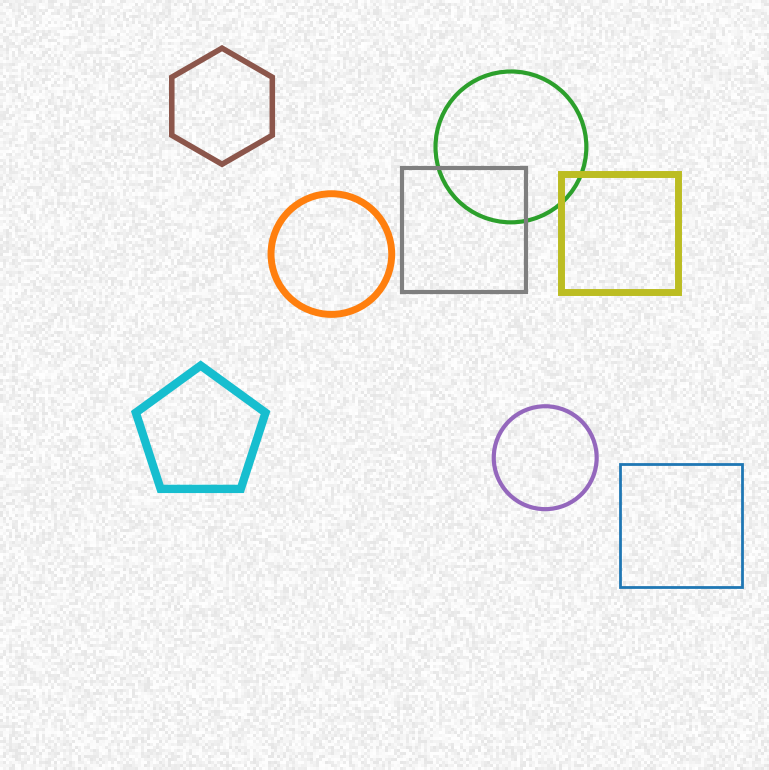[{"shape": "square", "thickness": 1, "radius": 0.4, "center": [0.884, 0.318]}, {"shape": "circle", "thickness": 2.5, "radius": 0.39, "center": [0.43, 0.67]}, {"shape": "circle", "thickness": 1.5, "radius": 0.49, "center": [0.664, 0.809]}, {"shape": "circle", "thickness": 1.5, "radius": 0.33, "center": [0.708, 0.406]}, {"shape": "hexagon", "thickness": 2, "radius": 0.38, "center": [0.288, 0.862]}, {"shape": "square", "thickness": 1.5, "radius": 0.4, "center": [0.603, 0.702]}, {"shape": "square", "thickness": 2.5, "radius": 0.38, "center": [0.805, 0.697]}, {"shape": "pentagon", "thickness": 3, "radius": 0.44, "center": [0.261, 0.437]}]